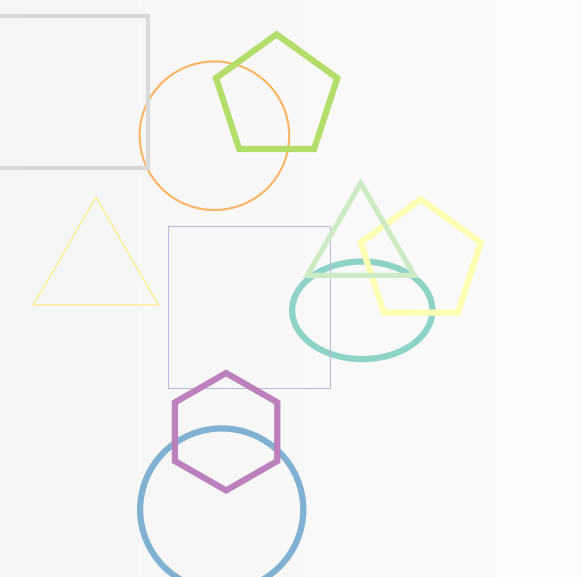[{"shape": "oval", "thickness": 3, "radius": 0.6, "center": [0.623, 0.462]}, {"shape": "pentagon", "thickness": 3, "radius": 0.54, "center": [0.724, 0.546]}, {"shape": "square", "thickness": 0.5, "radius": 0.7, "center": [0.429, 0.467]}, {"shape": "circle", "thickness": 3, "radius": 0.7, "center": [0.381, 0.117]}, {"shape": "circle", "thickness": 1, "radius": 0.64, "center": [0.369, 0.764]}, {"shape": "pentagon", "thickness": 3, "radius": 0.55, "center": [0.476, 0.83]}, {"shape": "square", "thickness": 2, "radius": 0.66, "center": [0.122, 0.839]}, {"shape": "hexagon", "thickness": 3, "radius": 0.51, "center": [0.389, 0.252]}, {"shape": "triangle", "thickness": 2.5, "radius": 0.53, "center": [0.621, 0.575]}, {"shape": "triangle", "thickness": 0.5, "radius": 0.62, "center": [0.165, 0.533]}]